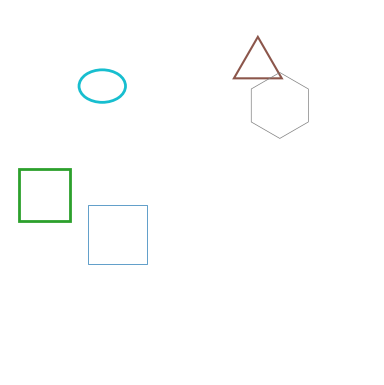[{"shape": "square", "thickness": 0.5, "radius": 0.38, "center": [0.305, 0.39]}, {"shape": "square", "thickness": 2, "radius": 0.33, "center": [0.116, 0.494]}, {"shape": "triangle", "thickness": 1.5, "radius": 0.36, "center": [0.67, 0.832]}, {"shape": "hexagon", "thickness": 0.5, "radius": 0.43, "center": [0.727, 0.726]}, {"shape": "oval", "thickness": 2, "radius": 0.3, "center": [0.266, 0.776]}]